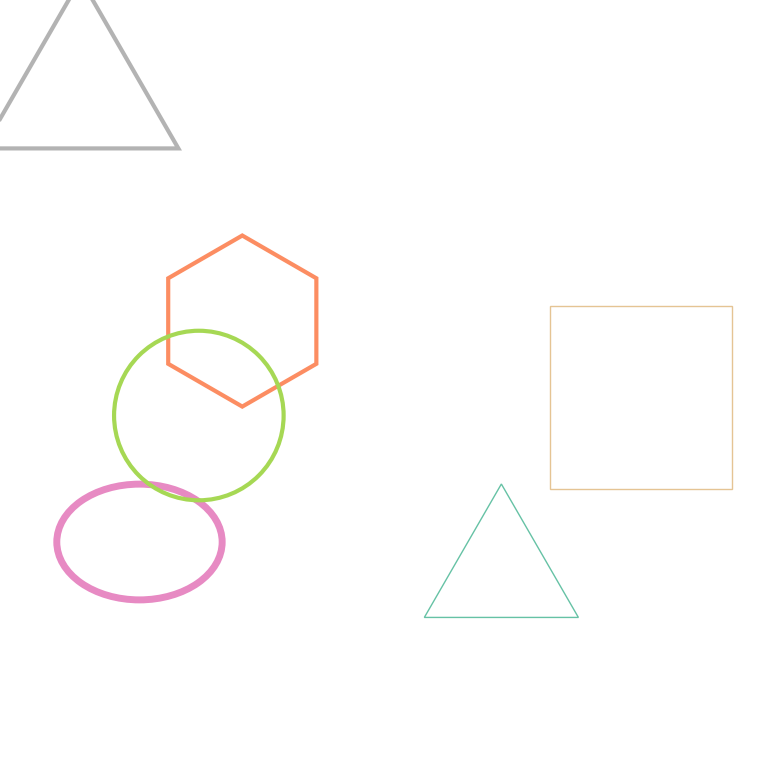[{"shape": "triangle", "thickness": 0.5, "radius": 0.58, "center": [0.651, 0.256]}, {"shape": "hexagon", "thickness": 1.5, "radius": 0.56, "center": [0.315, 0.583]}, {"shape": "oval", "thickness": 2.5, "radius": 0.54, "center": [0.181, 0.296]}, {"shape": "circle", "thickness": 1.5, "radius": 0.55, "center": [0.258, 0.46]}, {"shape": "square", "thickness": 0.5, "radius": 0.59, "center": [0.833, 0.484]}, {"shape": "triangle", "thickness": 1.5, "radius": 0.73, "center": [0.105, 0.88]}]